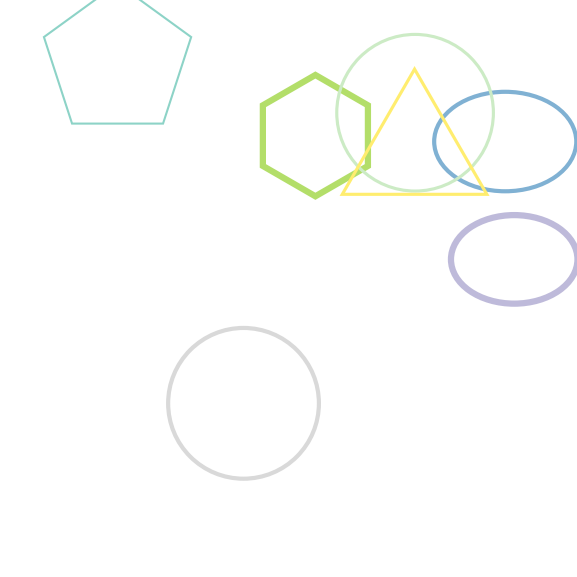[{"shape": "pentagon", "thickness": 1, "radius": 0.67, "center": [0.204, 0.894]}, {"shape": "oval", "thickness": 3, "radius": 0.55, "center": [0.89, 0.55]}, {"shape": "oval", "thickness": 2, "radius": 0.62, "center": [0.875, 0.754]}, {"shape": "hexagon", "thickness": 3, "radius": 0.53, "center": [0.546, 0.764]}, {"shape": "circle", "thickness": 2, "radius": 0.65, "center": [0.422, 0.301]}, {"shape": "circle", "thickness": 1.5, "radius": 0.68, "center": [0.719, 0.804]}, {"shape": "triangle", "thickness": 1.5, "radius": 0.72, "center": [0.718, 0.735]}]